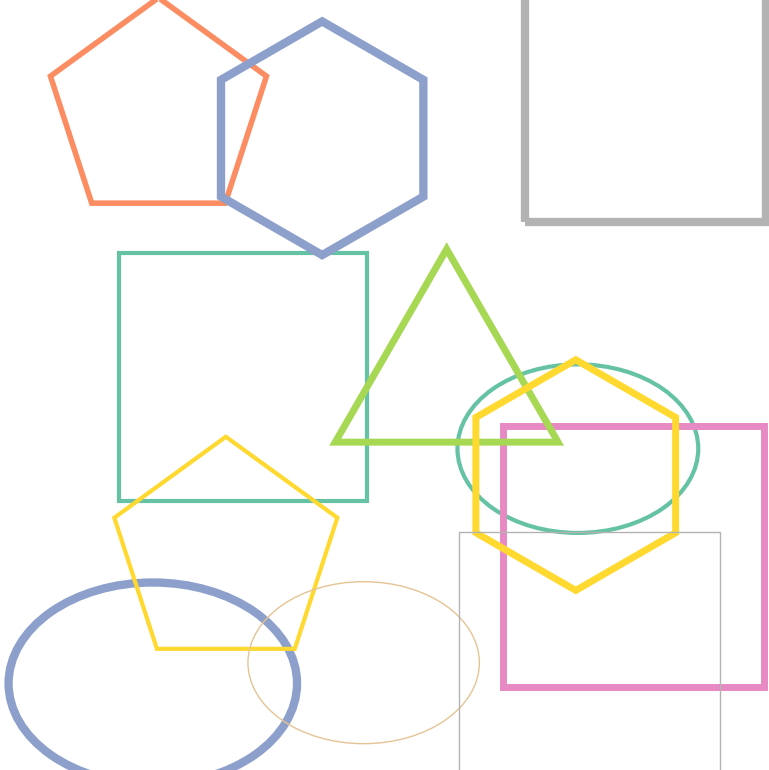[{"shape": "square", "thickness": 1.5, "radius": 0.8, "center": [0.316, 0.51]}, {"shape": "oval", "thickness": 1.5, "radius": 0.78, "center": [0.75, 0.417]}, {"shape": "pentagon", "thickness": 2, "radius": 0.74, "center": [0.206, 0.855]}, {"shape": "oval", "thickness": 3, "radius": 0.94, "center": [0.198, 0.112]}, {"shape": "hexagon", "thickness": 3, "radius": 0.76, "center": [0.418, 0.82]}, {"shape": "square", "thickness": 2.5, "radius": 0.85, "center": [0.823, 0.277]}, {"shape": "triangle", "thickness": 2.5, "radius": 0.84, "center": [0.58, 0.509]}, {"shape": "pentagon", "thickness": 1.5, "radius": 0.76, "center": [0.293, 0.281]}, {"shape": "hexagon", "thickness": 2.5, "radius": 0.75, "center": [0.748, 0.383]}, {"shape": "oval", "thickness": 0.5, "radius": 0.75, "center": [0.472, 0.139]}, {"shape": "square", "thickness": 3, "radius": 0.78, "center": [0.839, 0.868]}, {"shape": "square", "thickness": 0.5, "radius": 0.85, "center": [0.766, 0.139]}]